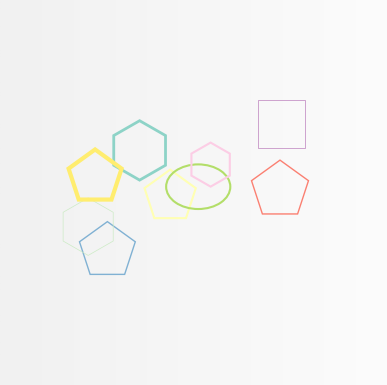[{"shape": "hexagon", "thickness": 2, "radius": 0.39, "center": [0.36, 0.609]}, {"shape": "pentagon", "thickness": 1.5, "radius": 0.35, "center": [0.439, 0.49]}, {"shape": "pentagon", "thickness": 1, "radius": 0.39, "center": [0.723, 0.507]}, {"shape": "pentagon", "thickness": 1, "radius": 0.38, "center": [0.277, 0.349]}, {"shape": "oval", "thickness": 1.5, "radius": 0.41, "center": [0.512, 0.515]}, {"shape": "hexagon", "thickness": 1.5, "radius": 0.29, "center": [0.544, 0.572]}, {"shape": "square", "thickness": 0.5, "radius": 0.31, "center": [0.726, 0.678]}, {"shape": "hexagon", "thickness": 0.5, "radius": 0.37, "center": [0.228, 0.411]}, {"shape": "pentagon", "thickness": 3, "radius": 0.36, "center": [0.245, 0.54]}]